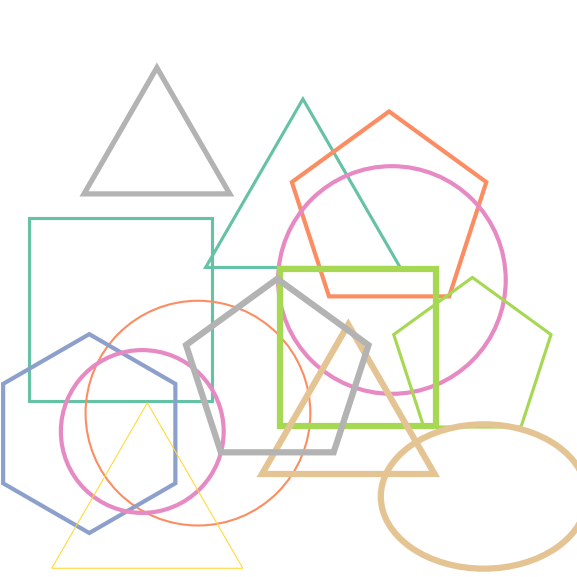[{"shape": "square", "thickness": 1.5, "radius": 0.79, "center": [0.208, 0.463]}, {"shape": "triangle", "thickness": 1.5, "radius": 0.97, "center": [0.525, 0.633]}, {"shape": "circle", "thickness": 1, "radius": 0.97, "center": [0.343, 0.284]}, {"shape": "pentagon", "thickness": 2, "radius": 0.89, "center": [0.674, 0.629]}, {"shape": "hexagon", "thickness": 2, "radius": 0.86, "center": [0.155, 0.248]}, {"shape": "circle", "thickness": 2, "radius": 0.7, "center": [0.246, 0.252]}, {"shape": "circle", "thickness": 2, "radius": 0.99, "center": [0.679, 0.514]}, {"shape": "square", "thickness": 3, "radius": 0.68, "center": [0.62, 0.397]}, {"shape": "pentagon", "thickness": 1.5, "radius": 0.72, "center": [0.818, 0.376]}, {"shape": "triangle", "thickness": 0.5, "radius": 0.95, "center": [0.255, 0.111]}, {"shape": "oval", "thickness": 3, "radius": 0.89, "center": [0.838, 0.139]}, {"shape": "triangle", "thickness": 3, "radius": 0.86, "center": [0.603, 0.265]}, {"shape": "triangle", "thickness": 2.5, "radius": 0.73, "center": [0.272, 0.736]}, {"shape": "pentagon", "thickness": 3, "radius": 0.83, "center": [0.48, 0.35]}]